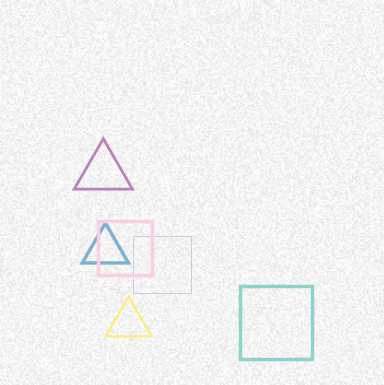[{"shape": "square", "thickness": 2.5, "radius": 0.47, "center": [0.717, 0.163]}, {"shape": "square", "thickness": 0.5, "radius": 0.37, "center": [0.42, 0.313]}, {"shape": "triangle", "thickness": 2.5, "radius": 0.35, "center": [0.274, 0.352]}, {"shape": "square", "thickness": 2.5, "radius": 0.35, "center": [0.325, 0.356]}, {"shape": "triangle", "thickness": 2, "radius": 0.44, "center": [0.268, 0.552]}, {"shape": "triangle", "thickness": 1.5, "radius": 0.34, "center": [0.334, 0.161]}]